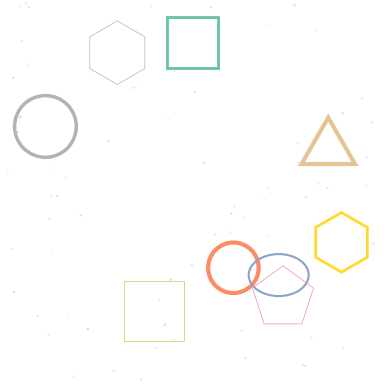[{"shape": "square", "thickness": 2, "radius": 0.33, "center": [0.499, 0.889]}, {"shape": "circle", "thickness": 3, "radius": 0.33, "center": [0.606, 0.304]}, {"shape": "oval", "thickness": 1.5, "radius": 0.39, "center": [0.724, 0.286]}, {"shape": "pentagon", "thickness": 0.5, "radius": 0.42, "center": [0.735, 0.226]}, {"shape": "square", "thickness": 0.5, "radius": 0.39, "center": [0.399, 0.192]}, {"shape": "hexagon", "thickness": 2, "radius": 0.39, "center": [0.887, 0.371]}, {"shape": "triangle", "thickness": 3, "radius": 0.4, "center": [0.853, 0.614]}, {"shape": "circle", "thickness": 2.5, "radius": 0.4, "center": [0.118, 0.672]}, {"shape": "hexagon", "thickness": 0.5, "radius": 0.41, "center": [0.305, 0.863]}]